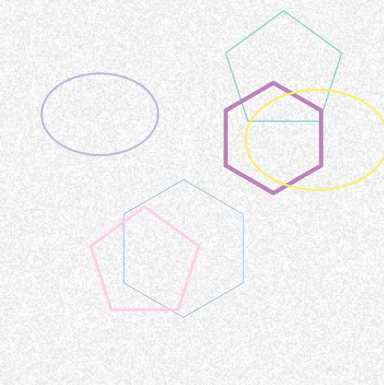[{"shape": "pentagon", "thickness": 1, "radius": 0.79, "center": [0.737, 0.813]}, {"shape": "oval", "thickness": 1.5, "radius": 0.76, "center": [0.259, 0.703]}, {"shape": "hexagon", "thickness": 0.5, "radius": 0.89, "center": [0.477, 0.354]}, {"shape": "pentagon", "thickness": 2, "radius": 0.74, "center": [0.376, 0.315]}, {"shape": "hexagon", "thickness": 3, "radius": 0.72, "center": [0.71, 0.641]}, {"shape": "oval", "thickness": 1.5, "radius": 0.93, "center": [0.823, 0.637]}]